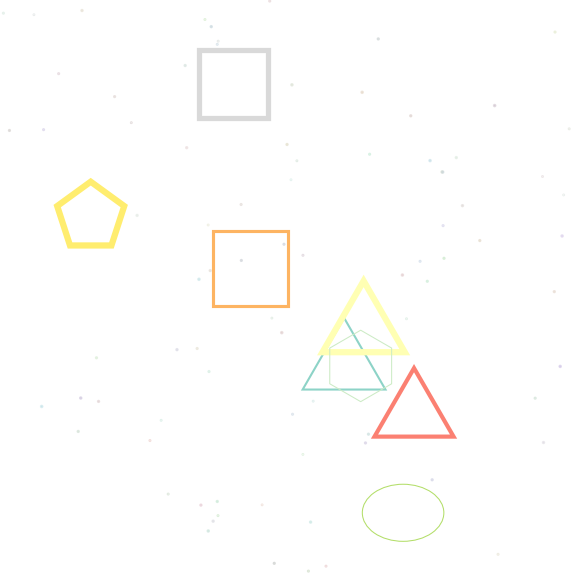[{"shape": "triangle", "thickness": 1, "radius": 0.41, "center": [0.596, 0.366]}, {"shape": "triangle", "thickness": 3, "radius": 0.41, "center": [0.63, 0.43]}, {"shape": "triangle", "thickness": 2, "radius": 0.4, "center": [0.717, 0.283]}, {"shape": "square", "thickness": 1.5, "radius": 0.32, "center": [0.434, 0.535]}, {"shape": "oval", "thickness": 0.5, "radius": 0.35, "center": [0.698, 0.111]}, {"shape": "square", "thickness": 2.5, "radius": 0.3, "center": [0.405, 0.854]}, {"shape": "hexagon", "thickness": 0.5, "radius": 0.31, "center": [0.625, 0.365]}, {"shape": "pentagon", "thickness": 3, "radius": 0.31, "center": [0.157, 0.623]}]